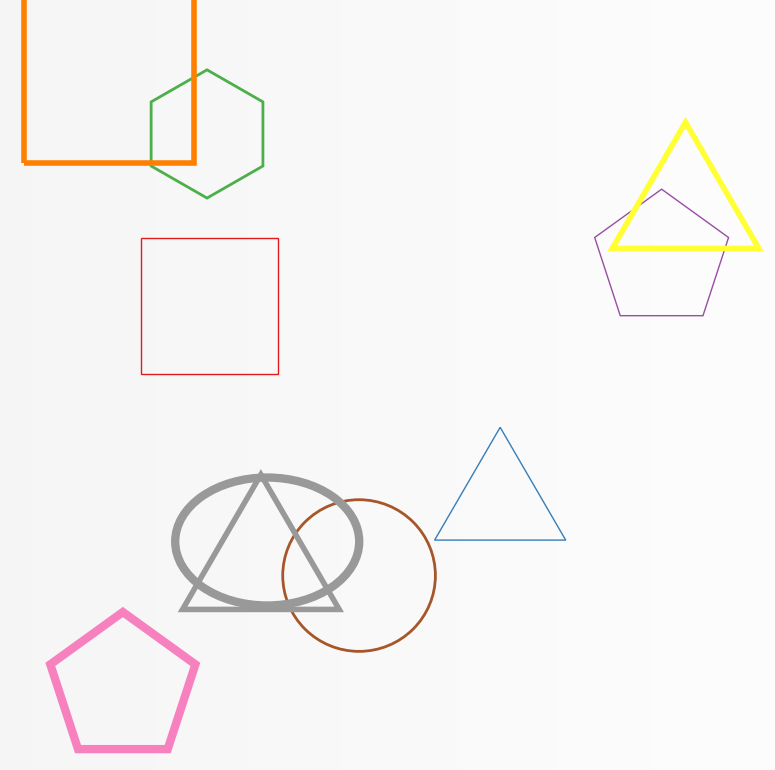[{"shape": "square", "thickness": 0.5, "radius": 0.44, "center": [0.27, 0.603]}, {"shape": "triangle", "thickness": 0.5, "radius": 0.49, "center": [0.645, 0.347]}, {"shape": "hexagon", "thickness": 1, "radius": 0.42, "center": [0.267, 0.826]}, {"shape": "pentagon", "thickness": 0.5, "radius": 0.45, "center": [0.854, 0.663]}, {"shape": "square", "thickness": 2, "radius": 0.55, "center": [0.14, 0.898]}, {"shape": "triangle", "thickness": 2, "radius": 0.55, "center": [0.885, 0.732]}, {"shape": "circle", "thickness": 1, "radius": 0.49, "center": [0.463, 0.253]}, {"shape": "pentagon", "thickness": 3, "radius": 0.49, "center": [0.159, 0.107]}, {"shape": "triangle", "thickness": 2, "radius": 0.58, "center": [0.337, 0.267]}, {"shape": "oval", "thickness": 3, "radius": 0.59, "center": [0.345, 0.297]}]